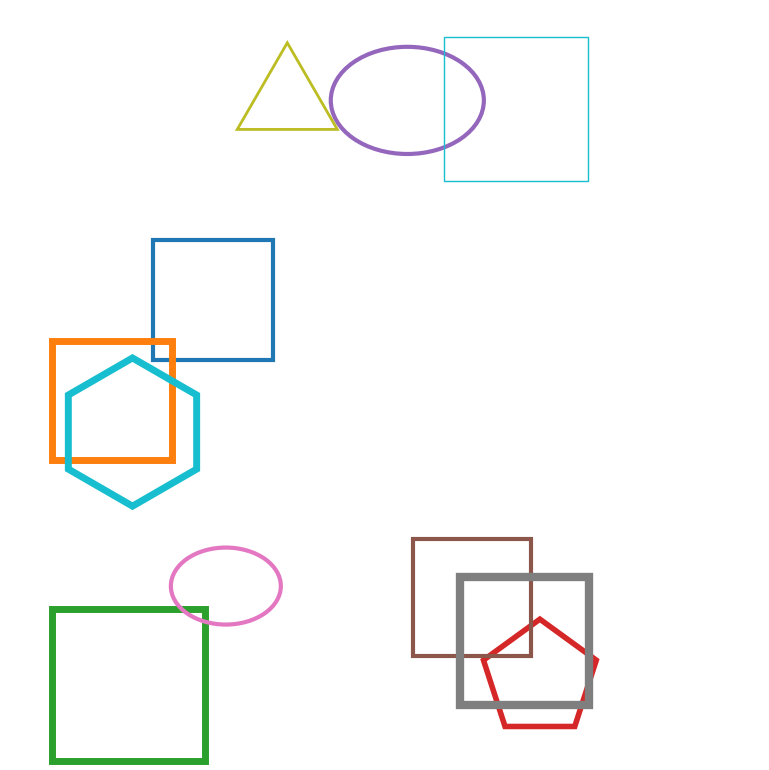[{"shape": "square", "thickness": 1.5, "radius": 0.39, "center": [0.277, 0.61]}, {"shape": "square", "thickness": 2.5, "radius": 0.39, "center": [0.145, 0.48]}, {"shape": "square", "thickness": 2.5, "radius": 0.49, "center": [0.167, 0.11]}, {"shape": "pentagon", "thickness": 2, "radius": 0.39, "center": [0.701, 0.119]}, {"shape": "oval", "thickness": 1.5, "radius": 0.5, "center": [0.529, 0.87]}, {"shape": "square", "thickness": 1.5, "radius": 0.38, "center": [0.613, 0.224]}, {"shape": "oval", "thickness": 1.5, "radius": 0.36, "center": [0.293, 0.239]}, {"shape": "square", "thickness": 3, "radius": 0.42, "center": [0.681, 0.167]}, {"shape": "triangle", "thickness": 1, "radius": 0.38, "center": [0.373, 0.869]}, {"shape": "square", "thickness": 0.5, "radius": 0.47, "center": [0.67, 0.858]}, {"shape": "hexagon", "thickness": 2.5, "radius": 0.48, "center": [0.172, 0.439]}]